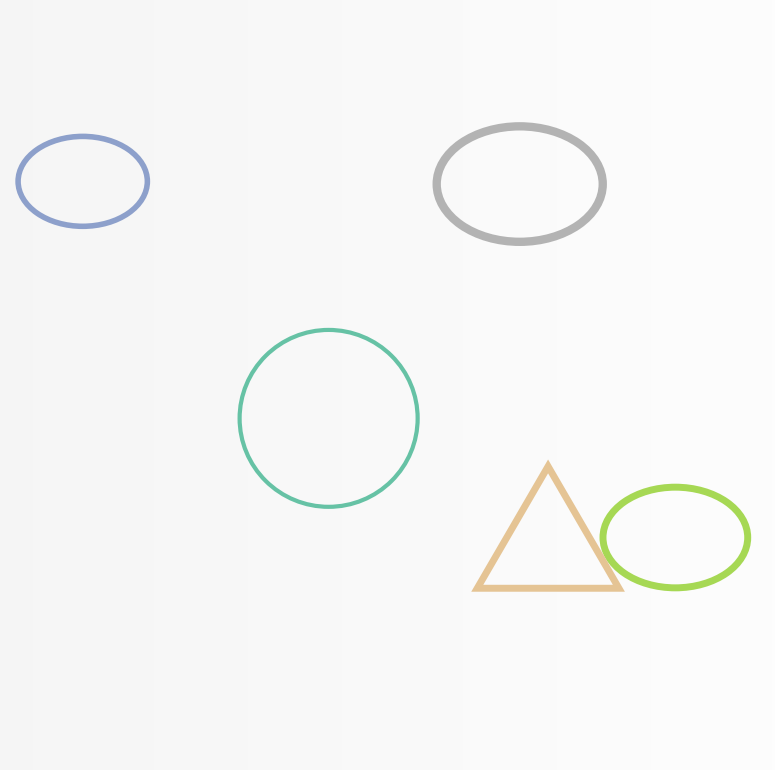[{"shape": "circle", "thickness": 1.5, "radius": 0.57, "center": [0.424, 0.457]}, {"shape": "oval", "thickness": 2, "radius": 0.42, "center": [0.107, 0.764]}, {"shape": "oval", "thickness": 2.5, "radius": 0.47, "center": [0.871, 0.302]}, {"shape": "triangle", "thickness": 2.5, "radius": 0.53, "center": [0.707, 0.289]}, {"shape": "oval", "thickness": 3, "radius": 0.54, "center": [0.671, 0.761]}]